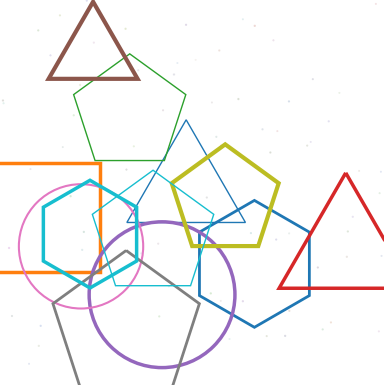[{"shape": "triangle", "thickness": 1, "radius": 0.89, "center": [0.484, 0.511]}, {"shape": "hexagon", "thickness": 2, "radius": 0.82, "center": [0.661, 0.315]}, {"shape": "square", "thickness": 2.5, "radius": 0.71, "center": [0.119, 0.436]}, {"shape": "pentagon", "thickness": 1, "radius": 0.77, "center": [0.337, 0.707]}, {"shape": "triangle", "thickness": 2.5, "radius": 1.0, "center": [0.898, 0.351]}, {"shape": "circle", "thickness": 2.5, "radius": 0.95, "center": [0.421, 0.234]}, {"shape": "triangle", "thickness": 3, "radius": 0.67, "center": [0.242, 0.862]}, {"shape": "circle", "thickness": 1.5, "radius": 0.81, "center": [0.21, 0.36]}, {"shape": "pentagon", "thickness": 2, "radius": 1.0, "center": [0.328, 0.149]}, {"shape": "pentagon", "thickness": 3, "radius": 0.73, "center": [0.585, 0.479]}, {"shape": "hexagon", "thickness": 2.5, "radius": 0.7, "center": [0.234, 0.392]}, {"shape": "pentagon", "thickness": 1, "radius": 0.83, "center": [0.398, 0.392]}]